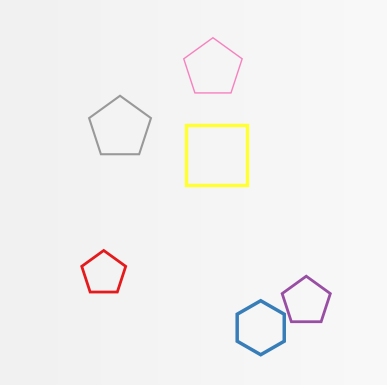[{"shape": "pentagon", "thickness": 2, "radius": 0.3, "center": [0.268, 0.29]}, {"shape": "hexagon", "thickness": 2.5, "radius": 0.35, "center": [0.673, 0.149]}, {"shape": "pentagon", "thickness": 2, "radius": 0.33, "center": [0.79, 0.217]}, {"shape": "square", "thickness": 2.5, "radius": 0.39, "center": [0.558, 0.597]}, {"shape": "pentagon", "thickness": 1, "radius": 0.4, "center": [0.55, 0.823]}, {"shape": "pentagon", "thickness": 1.5, "radius": 0.42, "center": [0.31, 0.667]}]